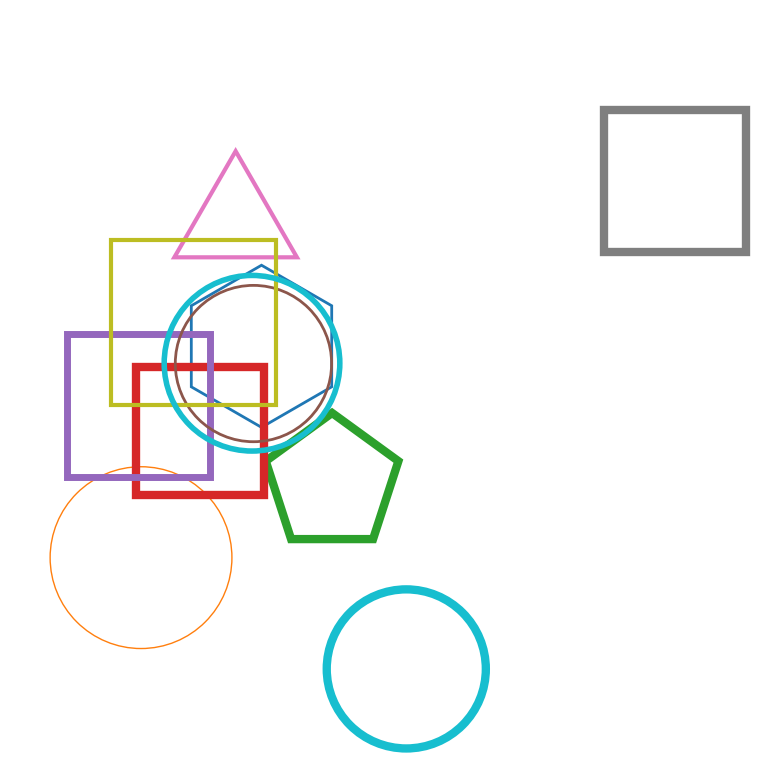[{"shape": "hexagon", "thickness": 1, "radius": 0.53, "center": [0.34, 0.55]}, {"shape": "circle", "thickness": 0.5, "radius": 0.59, "center": [0.183, 0.276]}, {"shape": "pentagon", "thickness": 3, "radius": 0.45, "center": [0.431, 0.373]}, {"shape": "square", "thickness": 3, "radius": 0.42, "center": [0.26, 0.441]}, {"shape": "square", "thickness": 2.5, "radius": 0.46, "center": [0.18, 0.473]}, {"shape": "circle", "thickness": 1, "radius": 0.51, "center": [0.329, 0.528]}, {"shape": "triangle", "thickness": 1.5, "radius": 0.46, "center": [0.306, 0.712]}, {"shape": "square", "thickness": 3, "radius": 0.46, "center": [0.876, 0.765]}, {"shape": "square", "thickness": 1.5, "radius": 0.54, "center": [0.252, 0.581]}, {"shape": "circle", "thickness": 2, "radius": 0.57, "center": [0.327, 0.528]}, {"shape": "circle", "thickness": 3, "radius": 0.52, "center": [0.528, 0.131]}]